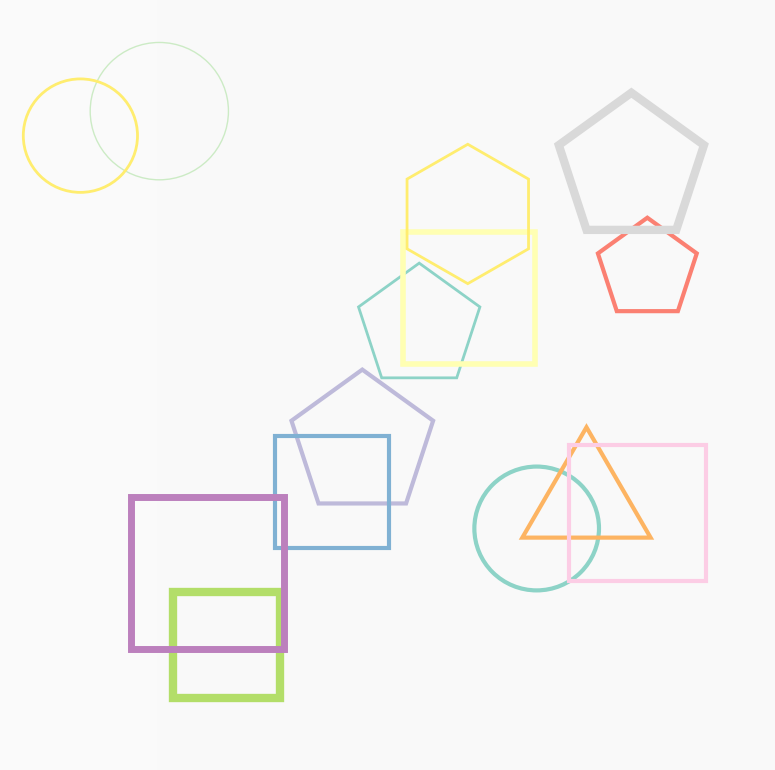[{"shape": "circle", "thickness": 1.5, "radius": 0.4, "center": [0.692, 0.314]}, {"shape": "pentagon", "thickness": 1, "radius": 0.41, "center": [0.541, 0.576]}, {"shape": "square", "thickness": 2, "radius": 0.43, "center": [0.605, 0.613]}, {"shape": "pentagon", "thickness": 1.5, "radius": 0.48, "center": [0.467, 0.424]}, {"shape": "pentagon", "thickness": 1.5, "radius": 0.34, "center": [0.835, 0.65]}, {"shape": "square", "thickness": 1.5, "radius": 0.37, "center": [0.429, 0.361]}, {"shape": "triangle", "thickness": 1.5, "radius": 0.48, "center": [0.757, 0.35]}, {"shape": "square", "thickness": 3, "radius": 0.35, "center": [0.292, 0.162]}, {"shape": "square", "thickness": 1.5, "radius": 0.44, "center": [0.823, 0.334]}, {"shape": "pentagon", "thickness": 3, "radius": 0.49, "center": [0.815, 0.781]}, {"shape": "square", "thickness": 2.5, "radius": 0.49, "center": [0.267, 0.256]}, {"shape": "circle", "thickness": 0.5, "radius": 0.45, "center": [0.206, 0.856]}, {"shape": "circle", "thickness": 1, "radius": 0.37, "center": [0.104, 0.824]}, {"shape": "hexagon", "thickness": 1, "radius": 0.45, "center": [0.604, 0.722]}]